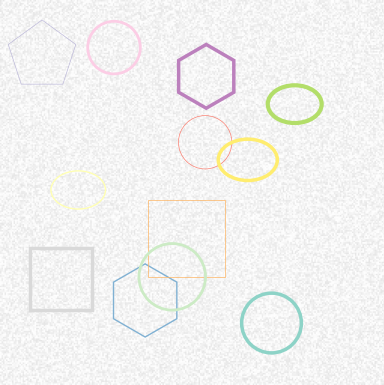[{"shape": "circle", "thickness": 2.5, "radius": 0.39, "center": [0.705, 0.161]}, {"shape": "oval", "thickness": 1, "radius": 0.35, "center": [0.203, 0.507]}, {"shape": "pentagon", "thickness": 0.5, "radius": 0.46, "center": [0.109, 0.856]}, {"shape": "circle", "thickness": 0.5, "radius": 0.35, "center": [0.533, 0.631]}, {"shape": "hexagon", "thickness": 1, "radius": 0.47, "center": [0.377, 0.22]}, {"shape": "square", "thickness": 0.5, "radius": 0.5, "center": [0.484, 0.381]}, {"shape": "oval", "thickness": 3, "radius": 0.35, "center": [0.765, 0.729]}, {"shape": "circle", "thickness": 2, "radius": 0.34, "center": [0.296, 0.876]}, {"shape": "square", "thickness": 2.5, "radius": 0.41, "center": [0.159, 0.276]}, {"shape": "hexagon", "thickness": 2.5, "radius": 0.41, "center": [0.536, 0.802]}, {"shape": "circle", "thickness": 2, "radius": 0.43, "center": [0.447, 0.281]}, {"shape": "oval", "thickness": 2.5, "radius": 0.38, "center": [0.644, 0.585]}]